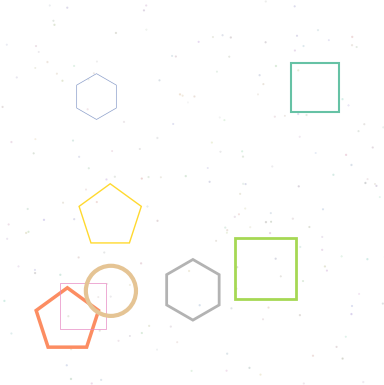[{"shape": "square", "thickness": 1.5, "radius": 0.31, "center": [0.819, 0.773]}, {"shape": "pentagon", "thickness": 2.5, "radius": 0.43, "center": [0.175, 0.167]}, {"shape": "hexagon", "thickness": 0.5, "radius": 0.3, "center": [0.251, 0.749]}, {"shape": "square", "thickness": 0.5, "radius": 0.3, "center": [0.214, 0.206]}, {"shape": "square", "thickness": 2, "radius": 0.4, "center": [0.691, 0.302]}, {"shape": "pentagon", "thickness": 1, "radius": 0.42, "center": [0.286, 0.438]}, {"shape": "circle", "thickness": 3, "radius": 0.33, "center": [0.288, 0.245]}, {"shape": "hexagon", "thickness": 2, "radius": 0.39, "center": [0.501, 0.247]}]